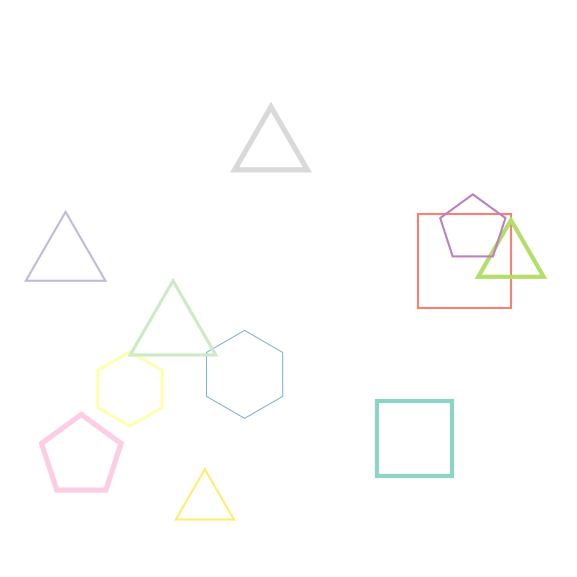[{"shape": "square", "thickness": 2, "radius": 0.33, "center": [0.718, 0.24]}, {"shape": "hexagon", "thickness": 1.5, "radius": 0.32, "center": [0.225, 0.326]}, {"shape": "triangle", "thickness": 1, "radius": 0.4, "center": [0.114, 0.553]}, {"shape": "square", "thickness": 1, "radius": 0.41, "center": [0.804, 0.548]}, {"shape": "hexagon", "thickness": 0.5, "radius": 0.38, "center": [0.424, 0.351]}, {"shape": "triangle", "thickness": 2, "radius": 0.33, "center": [0.885, 0.553]}, {"shape": "pentagon", "thickness": 2.5, "radius": 0.36, "center": [0.141, 0.209]}, {"shape": "triangle", "thickness": 2.5, "radius": 0.36, "center": [0.469, 0.741]}, {"shape": "pentagon", "thickness": 1, "radius": 0.3, "center": [0.819, 0.603]}, {"shape": "triangle", "thickness": 1.5, "radius": 0.43, "center": [0.3, 0.427]}, {"shape": "triangle", "thickness": 1, "radius": 0.29, "center": [0.355, 0.129]}]